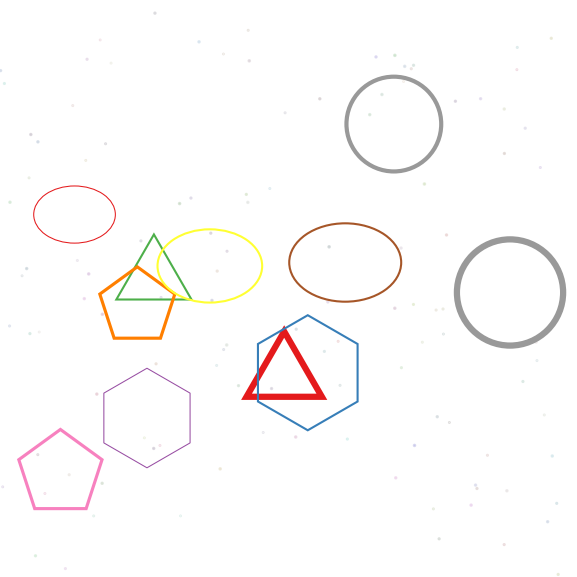[{"shape": "triangle", "thickness": 3, "radius": 0.38, "center": [0.492, 0.35]}, {"shape": "oval", "thickness": 0.5, "radius": 0.35, "center": [0.129, 0.628]}, {"shape": "hexagon", "thickness": 1, "radius": 0.5, "center": [0.533, 0.354]}, {"shape": "triangle", "thickness": 1, "radius": 0.38, "center": [0.267, 0.518]}, {"shape": "hexagon", "thickness": 0.5, "radius": 0.43, "center": [0.254, 0.275]}, {"shape": "pentagon", "thickness": 1.5, "radius": 0.34, "center": [0.238, 0.469]}, {"shape": "oval", "thickness": 1, "radius": 0.45, "center": [0.363, 0.539]}, {"shape": "oval", "thickness": 1, "radius": 0.48, "center": [0.598, 0.545]}, {"shape": "pentagon", "thickness": 1.5, "radius": 0.38, "center": [0.105, 0.18]}, {"shape": "circle", "thickness": 3, "radius": 0.46, "center": [0.883, 0.493]}, {"shape": "circle", "thickness": 2, "radius": 0.41, "center": [0.682, 0.784]}]